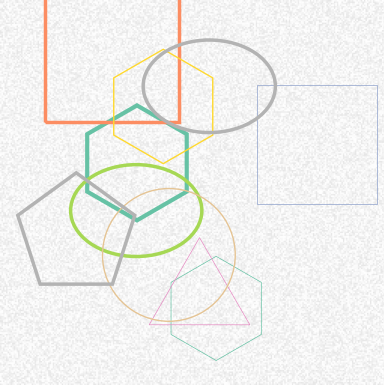[{"shape": "hexagon", "thickness": 3, "radius": 0.75, "center": [0.356, 0.577]}, {"shape": "hexagon", "thickness": 0.5, "radius": 0.68, "center": [0.561, 0.199]}, {"shape": "square", "thickness": 2.5, "radius": 0.87, "center": [0.291, 0.859]}, {"shape": "square", "thickness": 0.5, "radius": 0.78, "center": [0.824, 0.625]}, {"shape": "triangle", "thickness": 0.5, "radius": 0.75, "center": [0.518, 0.232]}, {"shape": "oval", "thickness": 2.5, "radius": 0.85, "center": [0.354, 0.453]}, {"shape": "hexagon", "thickness": 1, "radius": 0.74, "center": [0.424, 0.723]}, {"shape": "circle", "thickness": 1, "radius": 0.86, "center": [0.439, 0.338]}, {"shape": "oval", "thickness": 2.5, "radius": 0.86, "center": [0.544, 0.776]}, {"shape": "pentagon", "thickness": 2.5, "radius": 0.8, "center": [0.198, 0.391]}]